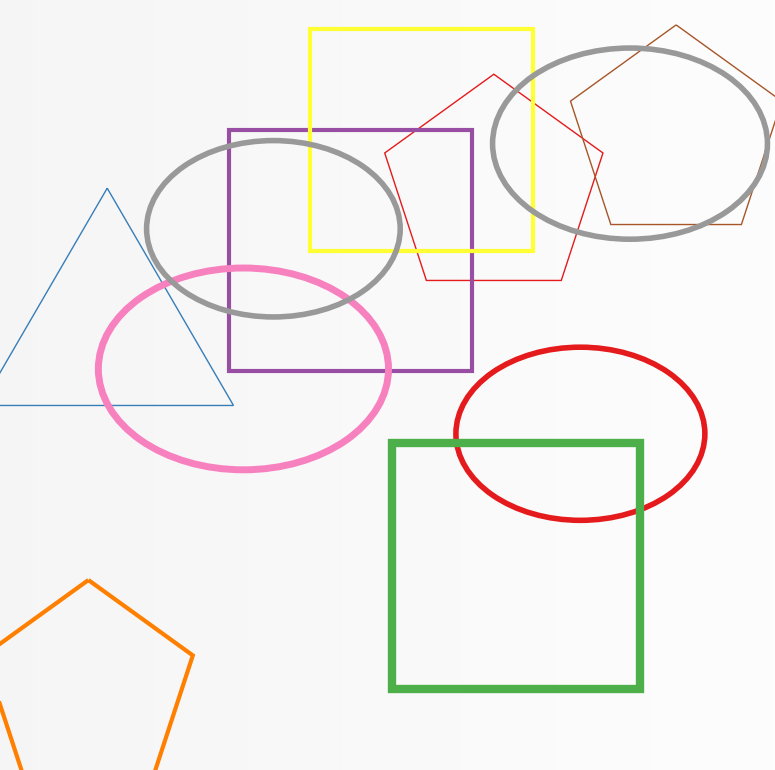[{"shape": "pentagon", "thickness": 0.5, "radius": 0.74, "center": [0.637, 0.756]}, {"shape": "oval", "thickness": 2, "radius": 0.8, "center": [0.749, 0.437]}, {"shape": "triangle", "thickness": 0.5, "radius": 0.94, "center": [0.138, 0.567]}, {"shape": "square", "thickness": 3, "radius": 0.8, "center": [0.666, 0.265]}, {"shape": "square", "thickness": 1.5, "radius": 0.78, "center": [0.453, 0.675]}, {"shape": "pentagon", "thickness": 1.5, "radius": 0.71, "center": [0.114, 0.105]}, {"shape": "square", "thickness": 1.5, "radius": 0.72, "center": [0.544, 0.818]}, {"shape": "pentagon", "thickness": 0.5, "radius": 0.72, "center": [0.872, 0.824]}, {"shape": "oval", "thickness": 2.5, "radius": 0.94, "center": [0.314, 0.521]}, {"shape": "oval", "thickness": 2, "radius": 0.89, "center": [0.813, 0.813]}, {"shape": "oval", "thickness": 2, "radius": 0.82, "center": [0.353, 0.703]}]